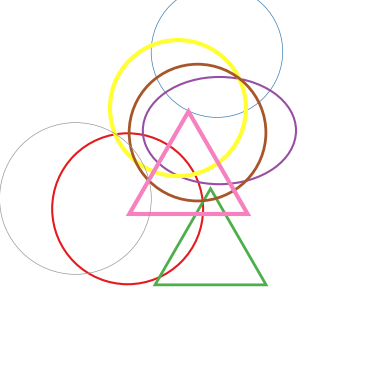[{"shape": "circle", "thickness": 1.5, "radius": 0.98, "center": [0.332, 0.458]}, {"shape": "circle", "thickness": 0.5, "radius": 0.85, "center": [0.564, 0.866]}, {"shape": "triangle", "thickness": 2, "radius": 0.83, "center": [0.547, 0.343]}, {"shape": "oval", "thickness": 1.5, "radius": 0.99, "center": [0.57, 0.661]}, {"shape": "circle", "thickness": 3, "radius": 0.88, "center": [0.462, 0.719]}, {"shape": "circle", "thickness": 2, "radius": 0.89, "center": [0.513, 0.656]}, {"shape": "triangle", "thickness": 3, "radius": 0.89, "center": [0.49, 0.533]}, {"shape": "circle", "thickness": 0.5, "radius": 0.99, "center": [0.196, 0.484]}]